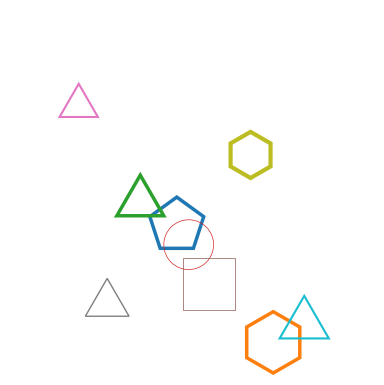[{"shape": "pentagon", "thickness": 2.5, "radius": 0.37, "center": [0.459, 0.414]}, {"shape": "hexagon", "thickness": 2.5, "radius": 0.4, "center": [0.71, 0.111]}, {"shape": "triangle", "thickness": 2.5, "radius": 0.35, "center": [0.364, 0.475]}, {"shape": "circle", "thickness": 0.5, "radius": 0.32, "center": [0.49, 0.365]}, {"shape": "square", "thickness": 0.5, "radius": 0.34, "center": [0.544, 0.263]}, {"shape": "triangle", "thickness": 1.5, "radius": 0.29, "center": [0.204, 0.725]}, {"shape": "triangle", "thickness": 1, "radius": 0.33, "center": [0.278, 0.211]}, {"shape": "hexagon", "thickness": 3, "radius": 0.3, "center": [0.651, 0.598]}, {"shape": "triangle", "thickness": 1.5, "radius": 0.37, "center": [0.79, 0.158]}]